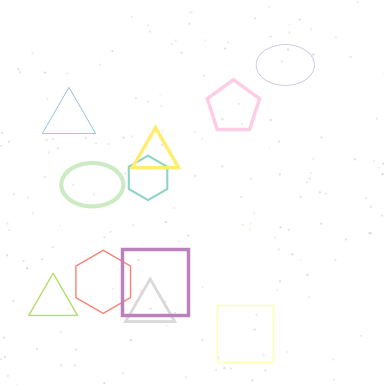[{"shape": "hexagon", "thickness": 1.5, "radius": 0.29, "center": [0.385, 0.538]}, {"shape": "square", "thickness": 1, "radius": 0.37, "center": [0.636, 0.134]}, {"shape": "oval", "thickness": 0.5, "radius": 0.38, "center": [0.741, 0.831]}, {"shape": "hexagon", "thickness": 1, "radius": 0.41, "center": [0.268, 0.268]}, {"shape": "triangle", "thickness": 0.5, "radius": 0.4, "center": [0.179, 0.693]}, {"shape": "triangle", "thickness": 1, "radius": 0.37, "center": [0.138, 0.217]}, {"shape": "pentagon", "thickness": 2.5, "radius": 0.36, "center": [0.606, 0.721]}, {"shape": "triangle", "thickness": 2, "radius": 0.37, "center": [0.39, 0.202]}, {"shape": "square", "thickness": 2.5, "radius": 0.43, "center": [0.404, 0.266]}, {"shape": "oval", "thickness": 3, "radius": 0.4, "center": [0.24, 0.52]}, {"shape": "triangle", "thickness": 2.5, "radius": 0.35, "center": [0.404, 0.599]}]